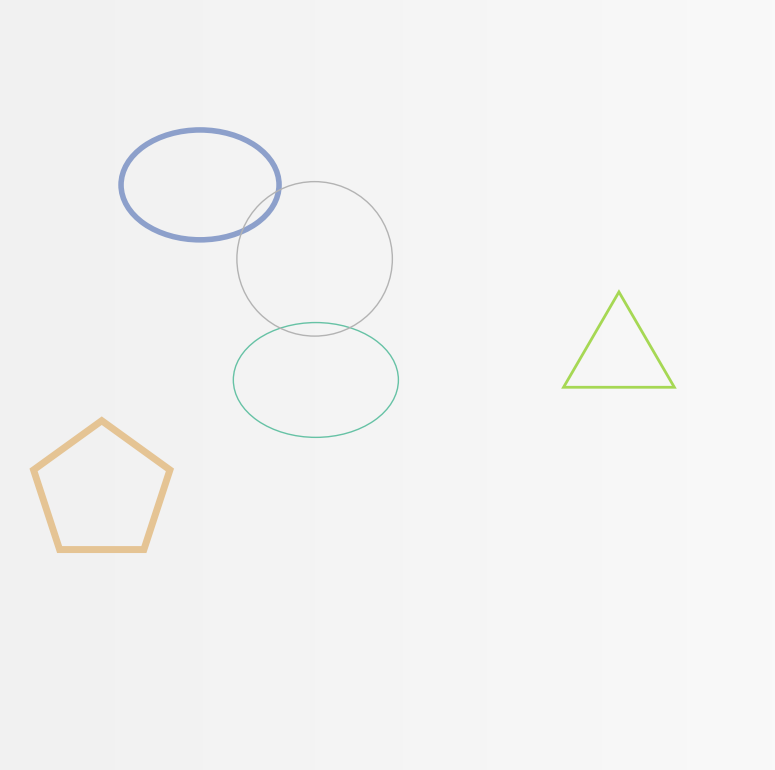[{"shape": "oval", "thickness": 0.5, "radius": 0.53, "center": [0.408, 0.507]}, {"shape": "oval", "thickness": 2, "radius": 0.51, "center": [0.258, 0.76]}, {"shape": "triangle", "thickness": 1, "radius": 0.41, "center": [0.799, 0.538]}, {"shape": "pentagon", "thickness": 2.5, "radius": 0.46, "center": [0.131, 0.361]}, {"shape": "circle", "thickness": 0.5, "radius": 0.5, "center": [0.406, 0.664]}]